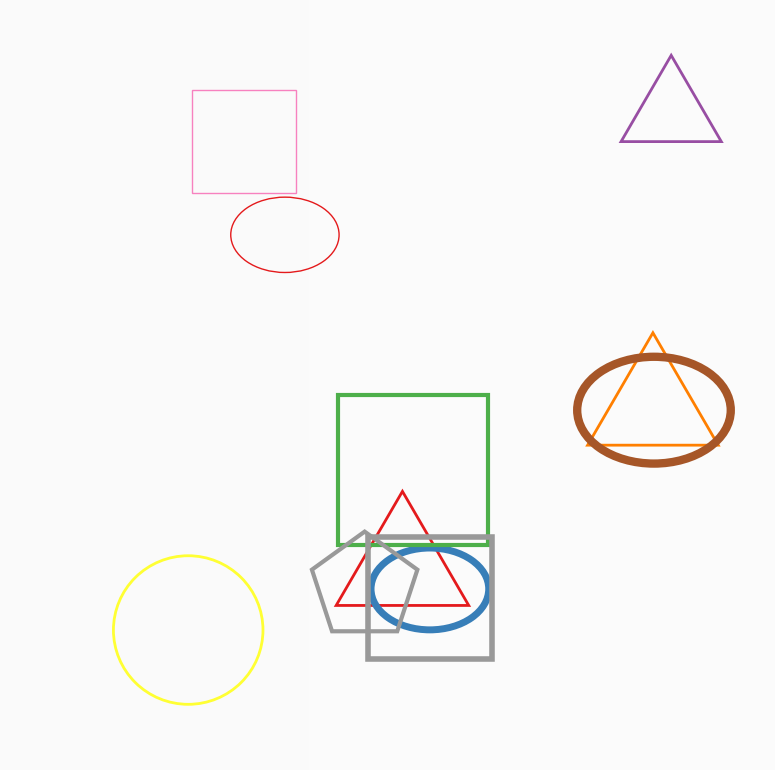[{"shape": "oval", "thickness": 0.5, "radius": 0.35, "center": [0.368, 0.695]}, {"shape": "triangle", "thickness": 1, "radius": 0.49, "center": [0.519, 0.263]}, {"shape": "oval", "thickness": 2.5, "radius": 0.38, "center": [0.555, 0.235]}, {"shape": "square", "thickness": 1.5, "radius": 0.49, "center": [0.533, 0.389]}, {"shape": "triangle", "thickness": 1, "radius": 0.37, "center": [0.866, 0.853]}, {"shape": "triangle", "thickness": 1, "radius": 0.49, "center": [0.842, 0.471]}, {"shape": "circle", "thickness": 1, "radius": 0.48, "center": [0.243, 0.182]}, {"shape": "oval", "thickness": 3, "radius": 0.5, "center": [0.844, 0.467]}, {"shape": "square", "thickness": 0.5, "radius": 0.33, "center": [0.315, 0.816]}, {"shape": "square", "thickness": 2, "radius": 0.4, "center": [0.555, 0.223]}, {"shape": "pentagon", "thickness": 1.5, "radius": 0.36, "center": [0.471, 0.238]}]